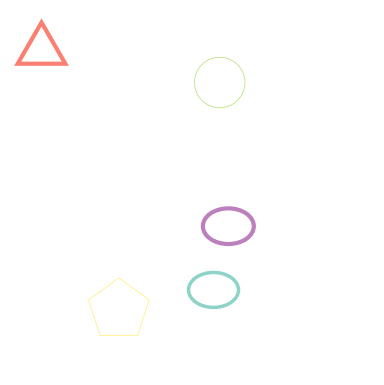[{"shape": "oval", "thickness": 2.5, "radius": 0.32, "center": [0.555, 0.247]}, {"shape": "triangle", "thickness": 3, "radius": 0.36, "center": [0.108, 0.87]}, {"shape": "circle", "thickness": 0.5, "radius": 0.33, "center": [0.571, 0.786]}, {"shape": "oval", "thickness": 3, "radius": 0.33, "center": [0.593, 0.412]}, {"shape": "pentagon", "thickness": 0.5, "radius": 0.41, "center": [0.309, 0.195]}]